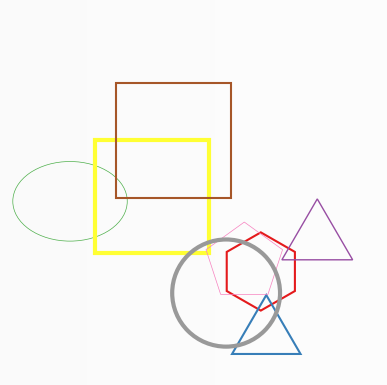[{"shape": "hexagon", "thickness": 1.5, "radius": 0.51, "center": [0.673, 0.295]}, {"shape": "triangle", "thickness": 1.5, "radius": 0.51, "center": [0.687, 0.132]}, {"shape": "oval", "thickness": 0.5, "radius": 0.74, "center": [0.181, 0.477]}, {"shape": "triangle", "thickness": 1, "radius": 0.53, "center": [0.819, 0.378]}, {"shape": "square", "thickness": 3, "radius": 0.73, "center": [0.391, 0.491]}, {"shape": "square", "thickness": 1.5, "radius": 0.75, "center": [0.448, 0.636]}, {"shape": "pentagon", "thickness": 0.5, "radius": 0.52, "center": [0.63, 0.319]}, {"shape": "circle", "thickness": 3, "radius": 0.7, "center": [0.584, 0.239]}]